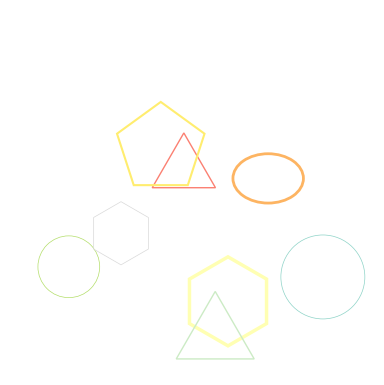[{"shape": "circle", "thickness": 0.5, "radius": 0.55, "center": [0.839, 0.281]}, {"shape": "hexagon", "thickness": 2.5, "radius": 0.58, "center": [0.592, 0.217]}, {"shape": "triangle", "thickness": 1, "radius": 0.47, "center": [0.478, 0.56]}, {"shape": "oval", "thickness": 2, "radius": 0.46, "center": [0.697, 0.537]}, {"shape": "circle", "thickness": 0.5, "radius": 0.4, "center": [0.179, 0.307]}, {"shape": "hexagon", "thickness": 0.5, "radius": 0.41, "center": [0.314, 0.394]}, {"shape": "triangle", "thickness": 1, "radius": 0.58, "center": [0.559, 0.126]}, {"shape": "pentagon", "thickness": 1.5, "radius": 0.6, "center": [0.418, 0.616]}]